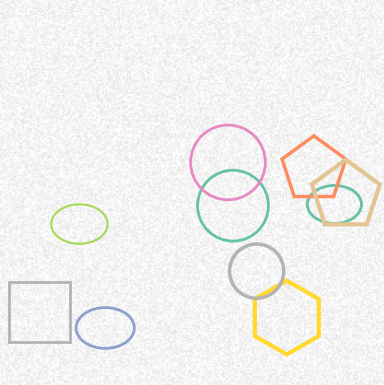[{"shape": "circle", "thickness": 2, "radius": 0.46, "center": [0.605, 0.466]}, {"shape": "oval", "thickness": 2, "radius": 0.35, "center": [0.869, 0.469]}, {"shape": "pentagon", "thickness": 2.5, "radius": 0.44, "center": [0.815, 0.56]}, {"shape": "oval", "thickness": 2, "radius": 0.38, "center": [0.273, 0.148]}, {"shape": "circle", "thickness": 2, "radius": 0.49, "center": [0.592, 0.578]}, {"shape": "oval", "thickness": 1.5, "radius": 0.37, "center": [0.206, 0.418]}, {"shape": "hexagon", "thickness": 3, "radius": 0.48, "center": [0.745, 0.175]}, {"shape": "pentagon", "thickness": 3, "radius": 0.46, "center": [0.898, 0.492]}, {"shape": "square", "thickness": 2, "radius": 0.39, "center": [0.103, 0.19]}, {"shape": "circle", "thickness": 2.5, "radius": 0.35, "center": [0.667, 0.296]}]